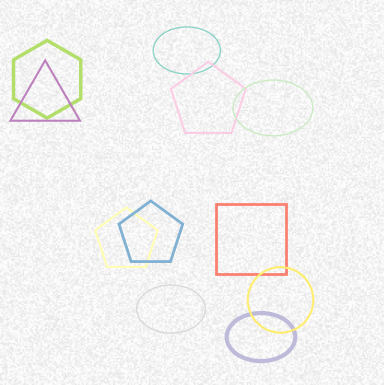[{"shape": "oval", "thickness": 1, "radius": 0.44, "center": [0.485, 0.869]}, {"shape": "pentagon", "thickness": 1.5, "radius": 0.43, "center": [0.328, 0.376]}, {"shape": "oval", "thickness": 3, "radius": 0.45, "center": [0.678, 0.125]}, {"shape": "square", "thickness": 2, "radius": 0.45, "center": [0.653, 0.38]}, {"shape": "pentagon", "thickness": 2, "radius": 0.44, "center": [0.392, 0.391]}, {"shape": "hexagon", "thickness": 2.5, "radius": 0.5, "center": [0.122, 0.794]}, {"shape": "pentagon", "thickness": 1.5, "radius": 0.51, "center": [0.541, 0.737]}, {"shape": "oval", "thickness": 1, "radius": 0.45, "center": [0.444, 0.197]}, {"shape": "triangle", "thickness": 1.5, "radius": 0.52, "center": [0.117, 0.739]}, {"shape": "oval", "thickness": 1, "radius": 0.52, "center": [0.709, 0.72]}, {"shape": "circle", "thickness": 1.5, "radius": 0.43, "center": [0.729, 0.221]}]